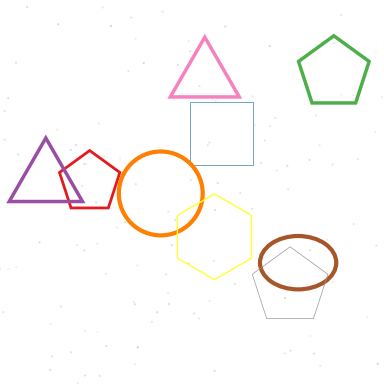[{"shape": "pentagon", "thickness": 2, "radius": 0.41, "center": [0.233, 0.527]}, {"shape": "square", "thickness": 0.5, "radius": 0.41, "center": [0.576, 0.653]}, {"shape": "pentagon", "thickness": 2.5, "radius": 0.48, "center": [0.867, 0.811]}, {"shape": "triangle", "thickness": 2.5, "radius": 0.55, "center": [0.119, 0.532]}, {"shape": "circle", "thickness": 3, "radius": 0.54, "center": [0.418, 0.498]}, {"shape": "hexagon", "thickness": 1, "radius": 0.56, "center": [0.557, 0.385]}, {"shape": "oval", "thickness": 3, "radius": 0.5, "center": [0.774, 0.318]}, {"shape": "triangle", "thickness": 2.5, "radius": 0.52, "center": [0.532, 0.8]}, {"shape": "pentagon", "thickness": 0.5, "radius": 0.52, "center": [0.753, 0.256]}]